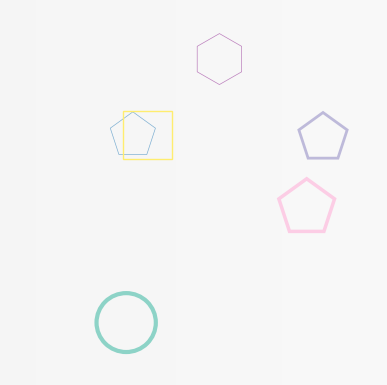[{"shape": "circle", "thickness": 3, "radius": 0.38, "center": [0.326, 0.162]}, {"shape": "pentagon", "thickness": 2, "radius": 0.33, "center": [0.834, 0.642]}, {"shape": "pentagon", "thickness": 0.5, "radius": 0.31, "center": [0.343, 0.648]}, {"shape": "pentagon", "thickness": 2.5, "radius": 0.38, "center": [0.791, 0.46]}, {"shape": "hexagon", "thickness": 0.5, "radius": 0.33, "center": [0.566, 0.847]}, {"shape": "square", "thickness": 1, "radius": 0.32, "center": [0.381, 0.649]}]